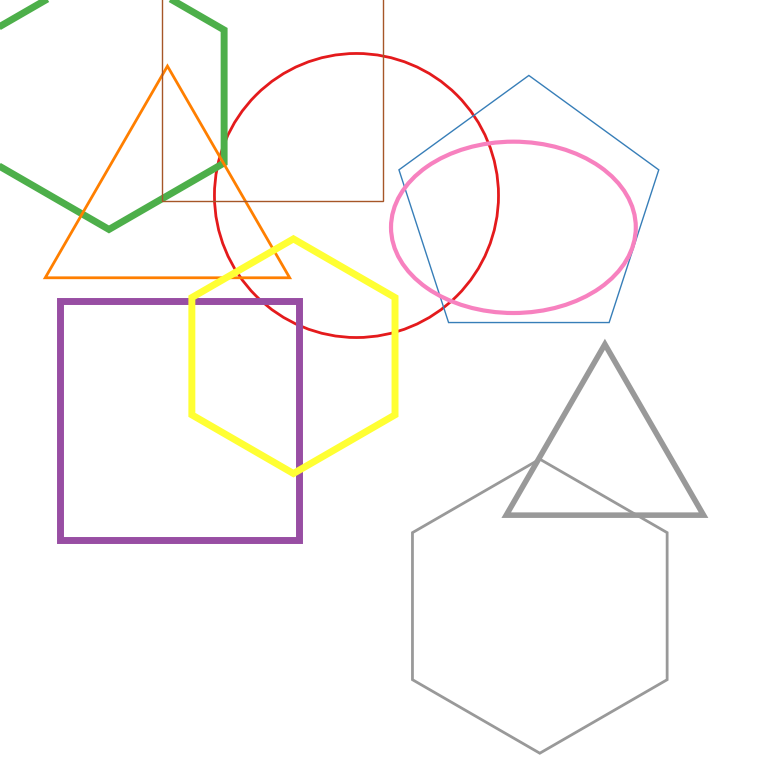[{"shape": "circle", "thickness": 1, "radius": 0.92, "center": [0.463, 0.746]}, {"shape": "pentagon", "thickness": 0.5, "radius": 0.89, "center": [0.687, 0.725]}, {"shape": "hexagon", "thickness": 2.5, "radius": 0.86, "center": [0.142, 0.875]}, {"shape": "square", "thickness": 2.5, "radius": 0.78, "center": [0.233, 0.454]}, {"shape": "triangle", "thickness": 1, "radius": 0.92, "center": [0.217, 0.731]}, {"shape": "hexagon", "thickness": 2.5, "radius": 0.76, "center": [0.381, 0.537]}, {"shape": "square", "thickness": 0.5, "radius": 0.72, "center": [0.354, 0.883]}, {"shape": "oval", "thickness": 1.5, "radius": 0.79, "center": [0.667, 0.705]}, {"shape": "triangle", "thickness": 2, "radius": 0.74, "center": [0.786, 0.405]}, {"shape": "hexagon", "thickness": 1, "radius": 0.95, "center": [0.701, 0.213]}]